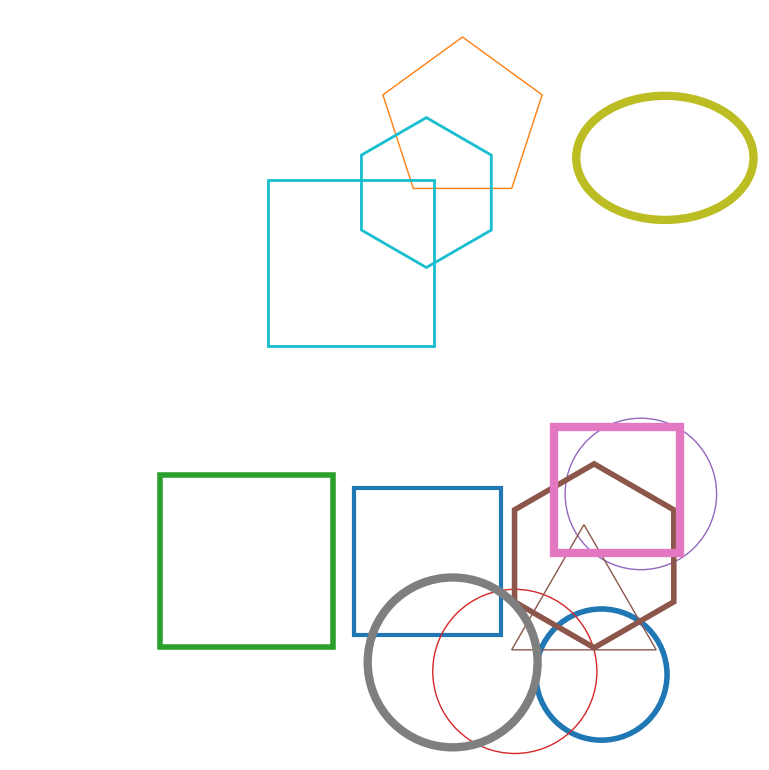[{"shape": "circle", "thickness": 2, "radius": 0.43, "center": [0.781, 0.124]}, {"shape": "square", "thickness": 1.5, "radius": 0.48, "center": [0.555, 0.271]}, {"shape": "pentagon", "thickness": 0.5, "radius": 0.54, "center": [0.601, 0.843]}, {"shape": "square", "thickness": 2, "radius": 0.56, "center": [0.32, 0.271]}, {"shape": "circle", "thickness": 0.5, "radius": 0.53, "center": [0.669, 0.128]}, {"shape": "circle", "thickness": 0.5, "radius": 0.49, "center": [0.832, 0.359]}, {"shape": "hexagon", "thickness": 2, "radius": 0.6, "center": [0.772, 0.278]}, {"shape": "triangle", "thickness": 0.5, "radius": 0.54, "center": [0.758, 0.21]}, {"shape": "square", "thickness": 3, "radius": 0.41, "center": [0.801, 0.363]}, {"shape": "circle", "thickness": 3, "radius": 0.55, "center": [0.588, 0.14]}, {"shape": "oval", "thickness": 3, "radius": 0.58, "center": [0.863, 0.795]}, {"shape": "square", "thickness": 1, "radius": 0.54, "center": [0.456, 0.658]}, {"shape": "hexagon", "thickness": 1, "radius": 0.49, "center": [0.554, 0.75]}]